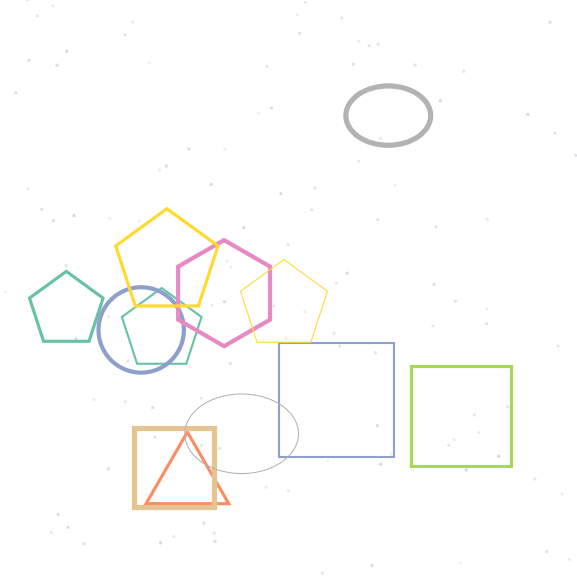[{"shape": "pentagon", "thickness": 1, "radius": 0.36, "center": [0.28, 0.428]}, {"shape": "pentagon", "thickness": 1.5, "radius": 0.33, "center": [0.115, 0.462]}, {"shape": "triangle", "thickness": 1.5, "radius": 0.41, "center": [0.324, 0.168]}, {"shape": "square", "thickness": 1, "radius": 0.5, "center": [0.583, 0.307]}, {"shape": "circle", "thickness": 2, "radius": 0.37, "center": [0.244, 0.428]}, {"shape": "hexagon", "thickness": 2, "radius": 0.46, "center": [0.388, 0.492]}, {"shape": "square", "thickness": 1.5, "radius": 0.43, "center": [0.798, 0.279]}, {"shape": "pentagon", "thickness": 0.5, "radius": 0.4, "center": [0.492, 0.47]}, {"shape": "pentagon", "thickness": 1.5, "radius": 0.47, "center": [0.289, 0.545]}, {"shape": "square", "thickness": 2.5, "radius": 0.35, "center": [0.301, 0.19]}, {"shape": "oval", "thickness": 0.5, "radius": 0.49, "center": [0.418, 0.248]}, {"shape": "oval", "thickness": 2.5, "radius": 0.37, "center": [0.672, 0.799]}]